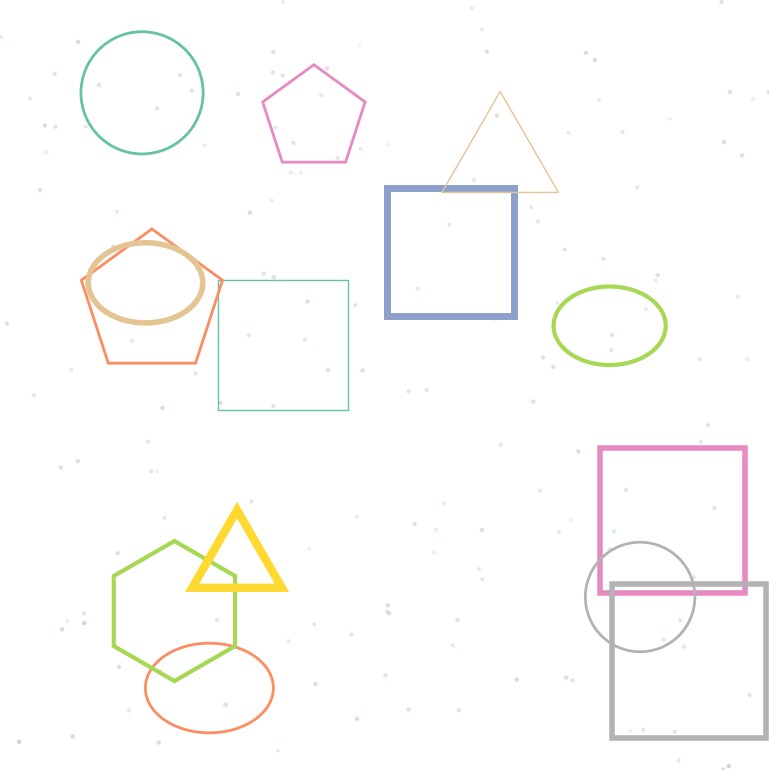[{"shape": "square", "thickness": 0.5, "radius": 0.42, "center": [0.368, 0.552]}, {"shape": "circle", "thickness": 1, "radius": 0.4, "center": [0.184, 0.879]}, {"shape": "oval", "thickness": 1, "radius": 0.42, "center": [0.272, 0.106]}, {"shape": "pentagon", "thickness": 1, "radius": 0.48, "center": [0.197, 0.606]}, {"shape": "square", "thickness": 2.5, "radius": 0.41, "center": [0.585, 0.673]}, {"shape": "square", "thickness": 2, "radius": 0.47, "center": [0.874, 0.324]}, {"shape": "pentagon", "thickness": 1, "radius": 0.35, "center": [0.408, 0.846]}, {"shape": "hexagon", "thickness": 1.5, "radius": 0.45, "center": [0.227, 0.206]}, {"shape": "oval", "thickness": 1.5, "radius": 0.36, "center": [0.792, 0.577]}, {"shape": "triangle", "thickness": 3, "radius": 0.34, "center": [0.308, 0.27]}, {"shape": "oval", "thickness": 2, "radius": 0.37, "center": [0.189, 0.633]}, {"shape": "triangle", "thickness": 0.5, "radius": 0.44, "center": [0.65, 0.794]}, {"shape": "square", "thickness": 2, "radius": 0.5, "center": [0.895, 0.142]}, {"shape": "circle", "thickness": 1, "radius": 0.36, "center": [0.831, 0.225]}]